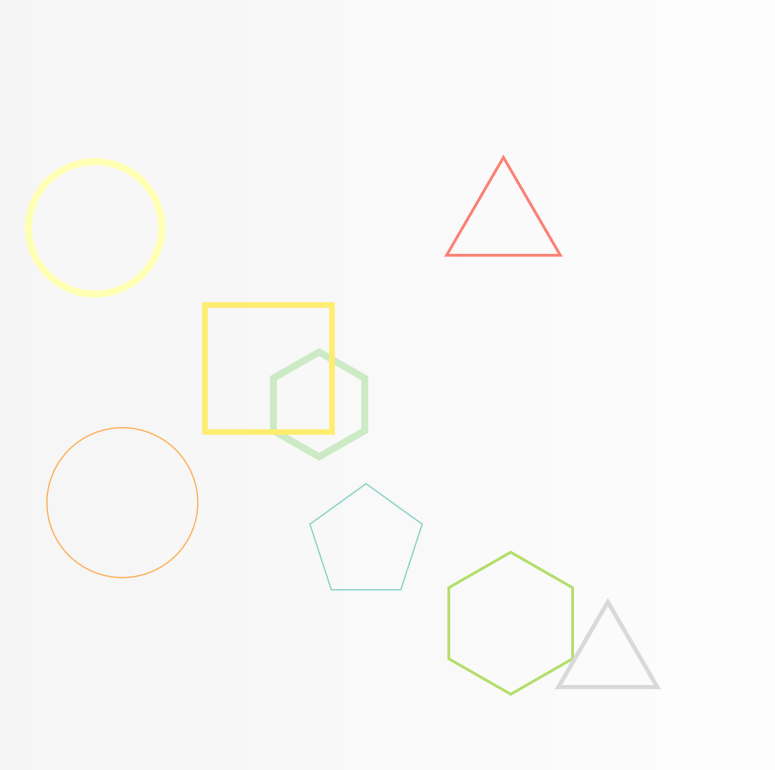[{"shape": "pentagon", "thickness": 0.5, "radius": 0.38, "center": [0.472, 0.296]}, {"shape": "circle", "thickness": 2.5, "radius": 0.43, "center": [0.123, 0.704]}, {"shape": "triangle", "thickness": 1, "radius": 0.42, "center": [0.65, 0.711]}, {"shape": "circle", "thickness": 0.5, "radius": 0.49, "center": [0.158, 0.347]}, {"shape": "hexagon", "thickness": 1, "radius": 0.46, "center": [0.659, 0.191]}, {"shape": "triangle", "thickness": 1.5, "radius": 0.37, "center": [0.784, 0.145]}, {"shape": "hexagon", "thickness": 2.5, "radius": 0.34, "center": [0.412, 0.475]}, {"shape": "square", "thickness": 2, "radius": 0.41, "center": [0.347, 0.521]}]